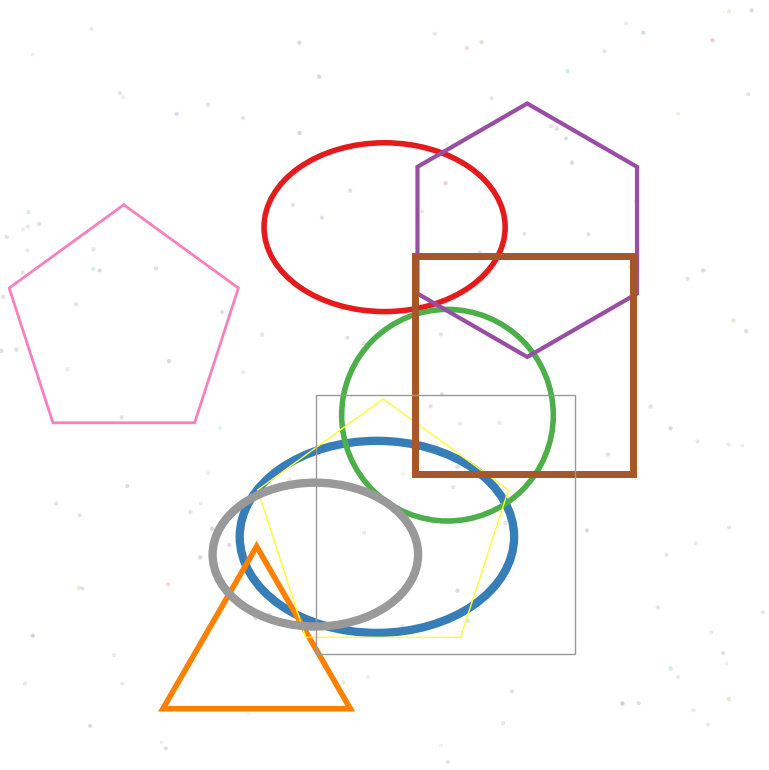[{"shape": "oval", "thickness": 2, "radius": 0.78, "center": [0.499, 0.705]}, {"shape": "oval", "thickness": 3, "radius": 0.89, "center": [0.489, 0.303]}, {"shape": "circle", "thickness": 2, "radius": 0.69, "center": [0.581, 0.461]}, {"shape": "hexagon", "thickness": 1.5, "radius": 0.82, "center": [0.685, 0.701]}, {"shape": "triangle", "thickness": 2, "radius": 0.7, "center": [0.333, 0.15]}, {"shape": "pentagon", "thickness": 0.5, "radius": 0.86, "center": [0.497, 0.311]}, {"shape": "square", "thickness": 2.5, "radius": 0.71, "center": [0.68, 0.526]}, {"shape": "pentagon", "thickness": 1, "radius": 0.78, "center": [0.161, 0.578]}, {"shape": "square", "thickness": 0.5, "radius": 0.84, "center": [0.579, 0.319]}, {"shape": "oval", "thickness": 3, "radius": 0.67, "center": [0.41, 0.28]}]